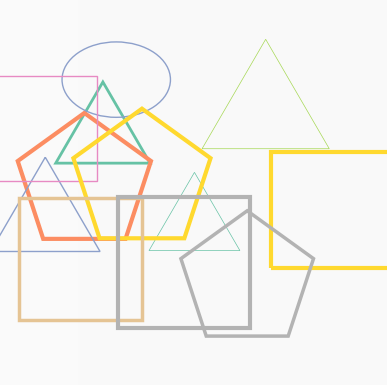[{"shape": "triangle", "thickness": 2, "radius": 0.7, "center": [0.266, 0.647]}, {"shape": "triangle", "thickness": 0.5, "radius": 0.68, "center": [0.502, 0.417]}, {"shape": "pentagon", "thickness": 3, "radius": 0.9, "center": [0.218, 0.526]}, {"shape": "triangle", "thickness": 1, "radius": 0.82, "center": [0.117, 0.428]}, {"shape": "oval", "thickness": 1, "radius": 0.7, "center": [0.3, 0.793]}, {"shape": "square", "thickness": 1, "radius": 0.68, "center": [0.114, 0.666]}, {"shape": "triangle", "thickness": 0.5, "radius": 0.95, "center": [0.686, 0.708]}, {"shape": "pentagon", "thickness": 3, "radius": 0.93, "center": [0.366, 0.532]}, {"shape": "square", "thickness": 3, "radius": 0.75, "center": [0.851, 0.454]}, {"shape": "square", "thickness": 2.5, "radius": 0.79, "center": [0.208, 0.328]}, {"shape": "pentagon", "thickness": 2.5, "radius": 0.9, "center": [0.638, 0.273]}, {"shape": "square", "thickness": 3, "radius": 0.85, "center": [0.475, 0.319]}]